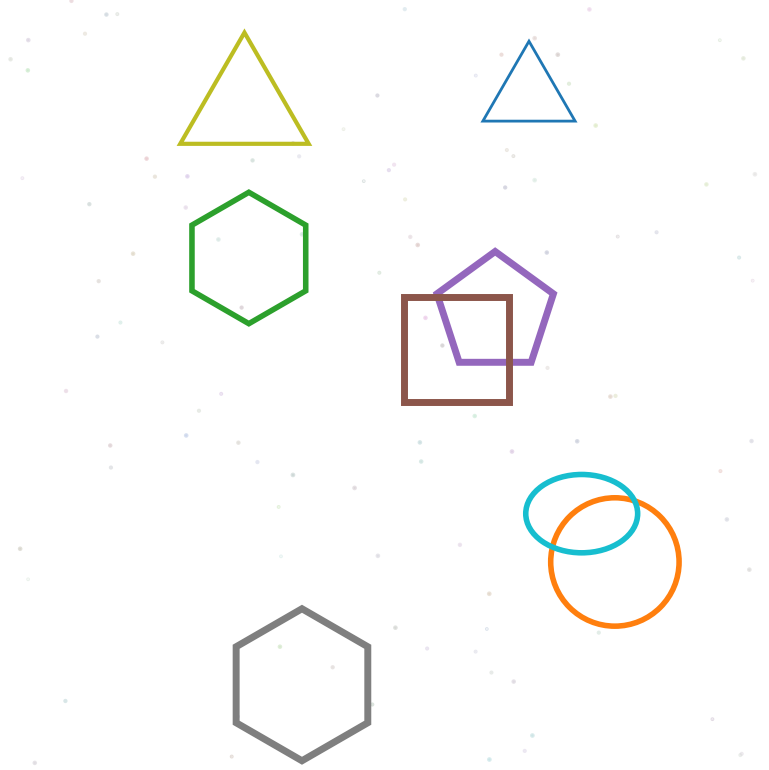[{"shape": "triangle", "thickness": 1, "radius": 0.35, "center": [0.687, 0.877]}, {"shape": "circle", "thickness": 2, "radius": 0.42, "center": [0.799, 0.27]}, {"shape": "hexagon", "thickness": 2, "radius": 0.43, "center": [0.323, 0.665]}, {"shape": "pentagon", "thickness": 2.5, "radius": 0.4, "center": [0.643, 0.594]}, {"shape": "square", "thickness": 2.5, "radius": 0.34, "center": [0.593, 0.546]}, {"shape": "hexagon", "thickness": 2.5, "radius": 0.49, "center": [0.392, 0.111]}, {"shape": "triangle", "thickness": 1.5, "radius": 0.48, "center": [0.317, 0.861]}, {"shape": "oval", "thickness": 2, "radius": 0.36, "center": [0.755, 0.333]}]